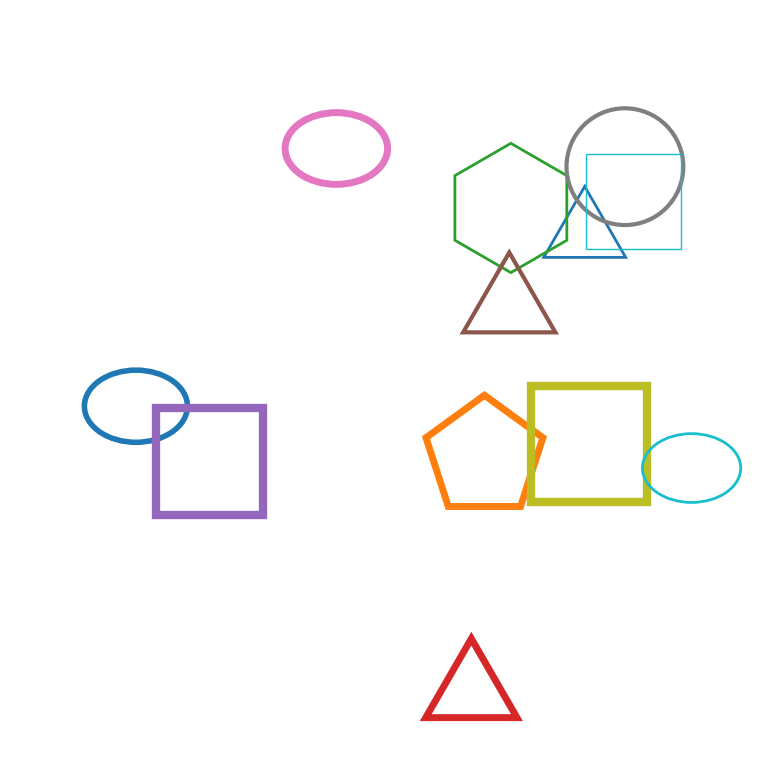[{"shape": "oval", "thickness": 2, "radius": 0.33, "center": [0.177, 0.472]}, {"shape": "triangle", "thickness": 1, "radius": 0.31, "center": [0.759, 0.696]}, {"shape": "pentagon", "thickness": 2.5, "radius": 0.4, "center": [0.629, 0.407]}, {"shape": "hexagon", "thickness": 1, "radius": 0.42, "center": [0.663, 0.73]}, {"shape": "triangle", "thickness": 2.5, "radius": 0.34, "center": [0.612, 0.102]}, {"shape": "square", "thickness": 3, "radius": 0.35, "center": [0.272, 0.401]}, {"shape": "triangle", "thickness": 1.5, "radius": 0.35, "center": [0.661, 0.603]}, {"shape": "oval", "thickness": 2.5, "radius": 0.33, "center": [0.437, 0.807]}, {"shape": "circle", "thickness": 1.5, "radius": 0.38, "center": [0.812, 0.784]}, {"shape": "square", "thickness": 3, "radius": 0.38, "center": [0.765, 0.423]}, {"shape": "oval", "thickness": 1, "radius": 0.32, "center": [0.898, 0.392]}, {"shape": "square", "thickness": 0.5, "radius": 0.31, "center": [0.823, 0.739]}]